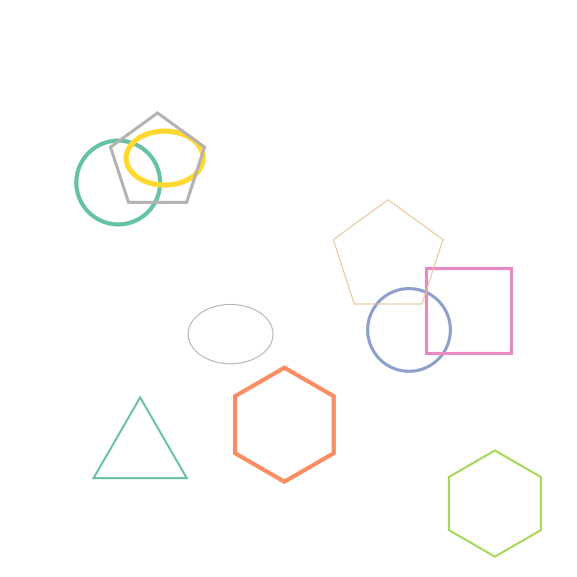[{"shape": "triangle", "thickness": 1, "radius": 0.47, "center": [0.243, 0.218]}, {"shape": "circle", "thickness": 2, "radius": 0.36, "center": [0.205, 0.683]}, {"shape": "hexagon", "thickness": 2, "radius": 0.49, "center": [0.492, 0.264]}, {"shape": "circle", "thickness": 1.5, "radius": 0.36, "center": [0.708, 0.428]}, {"shape": "square", "thickness": 1.5, "radius": 0.37, "center": [0.812, 0.462]}, {"shape": "hexagon", "thickness": 1, "radius": 0.46, "center": [0.857, 0.127]}, {"shape": "oval", "thickness": 2.5, "radius": 0.33, "center": [0.285, 0.725]}, {"shape": "pentagon", "thickness": 0.5, "radius": 0.5, "center": [0.672, 0.553]}, {"shape": "oval", "thickness": 0.5, "radius": 0.37, "center": [0.399, 0.421]}, {"shape": "pentagon", "thickness": 1.5, "radius": 0.43, "center": [0.273, 0.718]}]